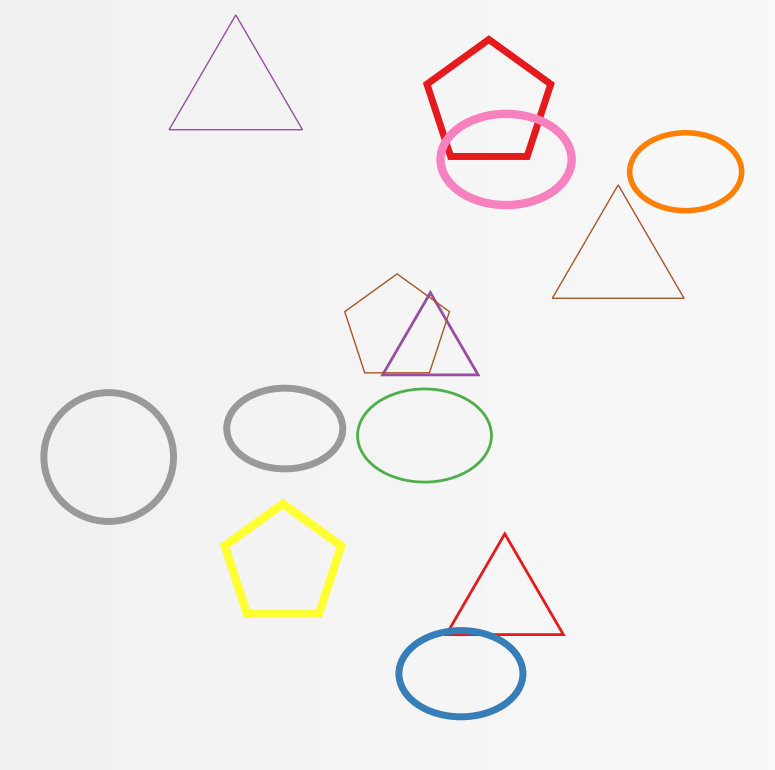[{"shape": "triangle", "thickness": 1, "radius": 0.44, "center": [0.651, 0.219]}, {"shape": "pentagon", "thickness": 2.5, "radius": 0.42, "center": [0.631, 0.865]}, {"shape": "oval", "thickness": 2.5, "radius": 0.4, "center": [0.595, 0.125]}, {"shape": "oval", "thickness": 1, "radius": 0.43, "center": [0.548, 0.434]}, {"shape": "triangle", "thickness": 1, "radius": 0.36, "center": [0.555, 0.549]}, {"shape": "triangle", "thickness": 0.5, "radius": 0.5, "center": [0.304, 0.881]}, {"shape": "oval", "thickness": 2, "radius": 0.36, "center": [0.885, 0.777]}, {"shape": "pentagon", "thickness": 3, "radius": 0.39, "center": [0.365, 0.267]}, {"shape": "pentagon", "thickness": 0.5, "radius": 0.36, "center": [0.512, 0.573]}, {"shape": "triangle", "thickness": 0.5, "radius": 0.49, "center": [0.798, 0.662]}, {"shape": "oval", "thickness": 3, "radius": 0.42, "center": [0.653, 0.793]}, {"shape": "circle", "thickness": 2.5, "radius": 0.42, "center": [0.14, 0.406]}, {"shape": "oval", "thickness": 2.5, "radius": 0.37, "center": [0.367, 0.443]}]